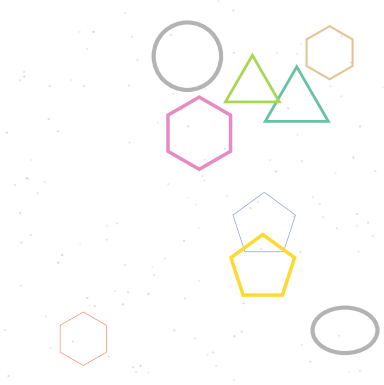[{"shape": "triangle", "thickness": 2, "radius": 0.47, "center": [0.771, 0.732]}, {"shape": "hexagon", "thickness": 0.5, "radius": 0.35, "center": [0.216, 0.12]}, {"shape": "pentagon", "thickness": 0.5, "radius": 0.43, "center": [0.686, 0.415]}, {"shape": "hexagon", "thickness": 2.5, "radius": 0.47, "center": [0.518, 0.654]}, {"shape": "triangle", "thickness": 2, "radius": 0.4, "center": [0.656, 0.776]}, {"shape": "pentagon", "thickness": 2.5, "radius": 0.43, "center": [0.683, 0.304]}, {"shape": "hexagon", "thickness": 1.5, "radius": 0.34, "center": [0.856, 0.863]}, {"shape": "circle", "thickness": 3, "radius": 0.44, "center": [0.487, 0.854]}, {"shape": "oval", "thickness": 3, "radius": 0.42, "center": [0.896, 0.142]}]